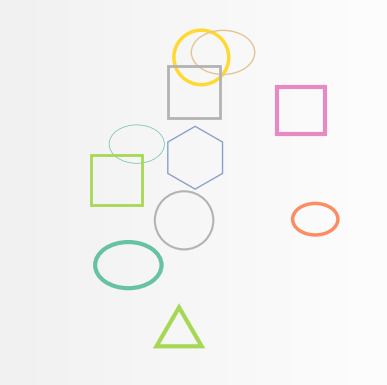[{"shape": "oval", "thickness": 3, "radius": 0.43, "center": [0.331, 0.311]}, {"shape": "oval", "thickness": 0.5, "radius": 0.36, "center": [0.353, 0.626]}, {"shape": "oval", "thickness": 2.5, "radius": 0.29, "center": [0.814, 0.431]}, {"shape": "hexagon", "thickness": 1, "radius": 0.41, "center": [0.504, 0.59]}, {"shape": "square", "thickness": 3, "radius": 0.31, "center": [0.777, 0.713]}, {"shape": "square", "thickness": 2, "radius": 0.32, "center": [0.301, 0.532]}, {"shape": "triangle", "thickness": 3, "radius": 0.34, "center": [0.462, 0.134]}, {"shape": "circle", "thickness": 2.5, "radius": 0.35, "center": [0.52, 0.851]}, {"shape": "oval", "thickness": 1, "radius": 0.41, "center": [0.575, 0.864]}, {"shape": "circle", "thickness": 1.5, "radius": 0.38, "center": [0.475, 0.428]}, {"shape": "square", "thickness": 2, "radius": 0.33, "center": [0.501, 0.761]}]